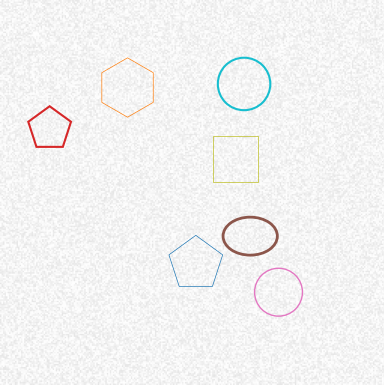[{"shape": "pentagon", "thickness": 0.5, "radius": 0.37, "center": [0.509, 0.315]}, {"shape": "hexagon", "thickness": 0.5, "radius": 0.39, "center": [0.331, 0.773]}, {"shape": "pentagon", "thickness": 1.5, "radius": 0.29, "center": [0.129, 0.666]}, {"shape": "oval", "thickness": 2, "radius": 0.35, "center": [0.65, 0.387]}, {"shape": "circle", "thickness": 1, "radius": 0.31, "center": [0.723, 0.241]}, {"shape": "square", "thickness": 0.5, "radius": 0.3, "center": [0.611, 0.586]}, {"shape": "circle", "thickness": 1.5, "radius": 0.34, "center": [0.634, 0.782]}]